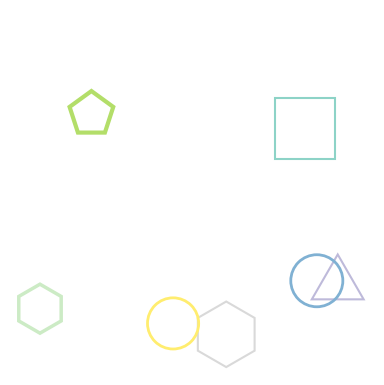[{"shape": "square", "thickness": 1.5, "radius": 0.39, "center": [0.793, 0.666]}, {"shape": "triangle", "thickness": 1.5, "radius": 0.39, "center": [0.877, 0.261]}, {"shape": "circle", "thickness": 2, "radius": 0.34, "center": [0.823, 0.271]}, {"shape": "pentagon", "thickness": 3, "radius": 0.3, "center": [0.237, 0.704]}, {"shape": "hexagon", "thickness": 1.5, "radius": 0.43, "center": [0.588, 0.132]}, {"shape": "hexagon", "thickness": 2.5, "radius": 0.32, "center": [0.104, 0.198]}, {"shape": "circle", "thickness": 2, "radius": 0.33, "center": [0.45, 0.16]}]